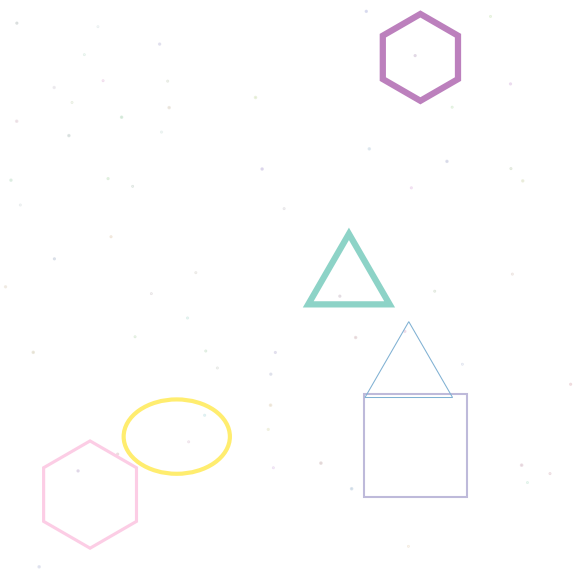[{"shape": "triangle", "thickness": 3, "radius": 0.41, "center": [0.604, 0.513]}, {"shape": "square", "thickness": 1, "radius": 0.44, "center": [0.72, 0.228]}, {"shape": "triangle", "thickness": 0.5, "radius": 0.44, "center": [0.708, 0.355]}, {"shape": "hexagon", "thickness": 1.5, "radius": 0.46, "center": [0.156, 0.143]}, {"shape": "hexagon", "thickness": 3, "radius": 0.38, "center": [0.728, 0.9]}, {"shape": "oval", "thickness": 2, "radius": 0.46, "center": [0.306, 0.243]}]